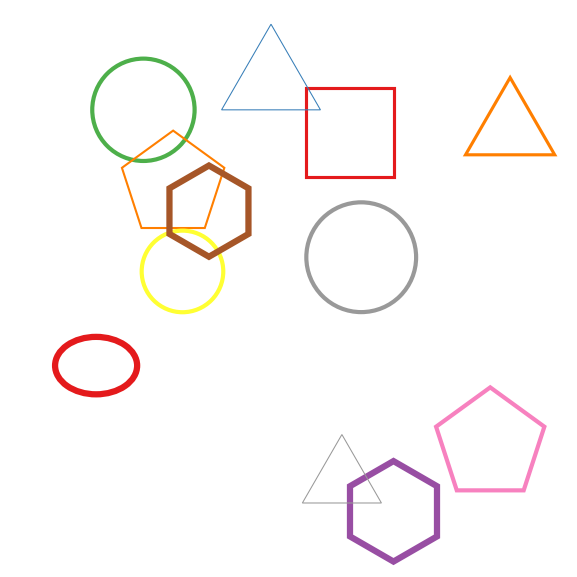[{"shape": "square", "thickness": 1.5, "radius": 0.38, "center": [0.606, 0.77]}, {"shape": "oval", "thickness": 3, "radius": 0.36, "center": [0.166, 0.366]}, {"shape": "triangle", "thickness": 0.5, "radius": 0.49, "center": [0.469, 0.858]}, {"shape": "circle", "thickness": 2, "radius": 0.44, "center": [0.248, 0.809]}, {"shape": "hexagon", "thickness": 3, "radius": 0.43, "center": [0.681, 0.114]}, {"shape": "triangle", "thickness": 1.5, "radius": 0.45, "center": [0.883, 0.776]}, {"shape": "pentagon", "thickness": 1, "radius": 0.47, "center": [0.3, 0.68]}, {"shape": "circle", "thickness": 2, "radius": 0.35, "center": [0.316, 0.529]}, {"shape": "hexagon", "thickness": 3, "radius": 0.39, "center": [0.362, 0.634]}, {"shape": "pentagon", "thickness": 2, "radius": 0.49, "center": [0.849, 0.23]}, {"shape": "circle", "thickness": 2, "radius": 0.48, "center": [0.625, 0.554]}, {"shape": "triangle", "thickness": 0.5, "radius": 0.4, "center": [0.592, 0.168]}]